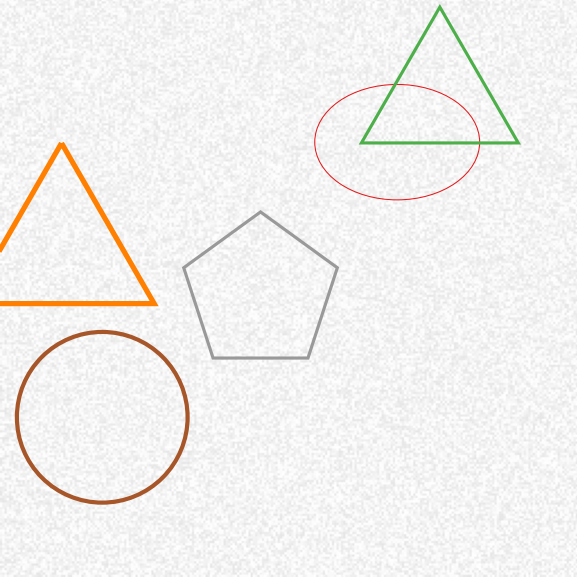[{"shape": "oval", "thickness": 0.5, "radius": 0.71, "center": [0.688, 0.753]}, {"shape": "triangle", "thickness": 1.5, "radius": 0.78, "center": [0.762, 0.83]}, {"shape": "triangle", "thickness": 2.5, "radius": 0.93, "center": [0.107, 0.566]}, {"shape": "circle", "thickness": 2, "radius": 0.74, "center": [0.177, 0.277]}, {"shape": "pentagon", "thickness": 1.5, "radius": 0.7, "center": [0.451, 0.492]}]